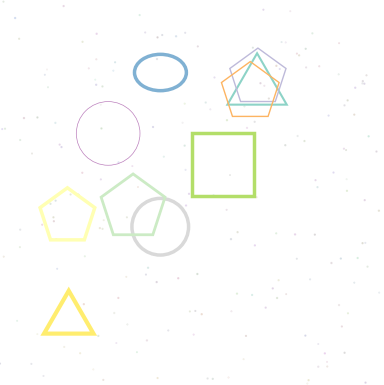[{"shape": "triangle", "thickness": 1.5, "radius": 0.44, "center": [0.668, 0.773]}, {"shape": "pentagon", "thickness": 2.5, "radius": 0.37, "center": [0.175, 0.437]}, {"shape": "pentagon", "thickness": 1, "radius": 0.38, "center": [0.67, 0.798]}, {"shape": "oval", "thickness": 2.5, "radius": 0.34, "center": [0.417, 0.812]}, {"shape": "pentagon", "thickness": 1, "radius": 0.39, "center": [0.65, 0.761]}, {"shape": "square", "thickness": 2.5, "radius": 0.41, "center": [0.579, 0.572]}, {"shape": "circle", "thickness": 2.5, "radius": 0.37, "center": [0.416, 0.411]}, {"shape": "circle", "thickness": 0.5, "radius": 0.41, "center": [0.281, 0.653]}, {"shape": "pentagon", "thickness": 2, "radius": 0.44, "center": [0.346, 0.461]}, {"shape": "triangle", "thickness": 3, "radius": 0.37, "center": [0.179, 0.171]}]